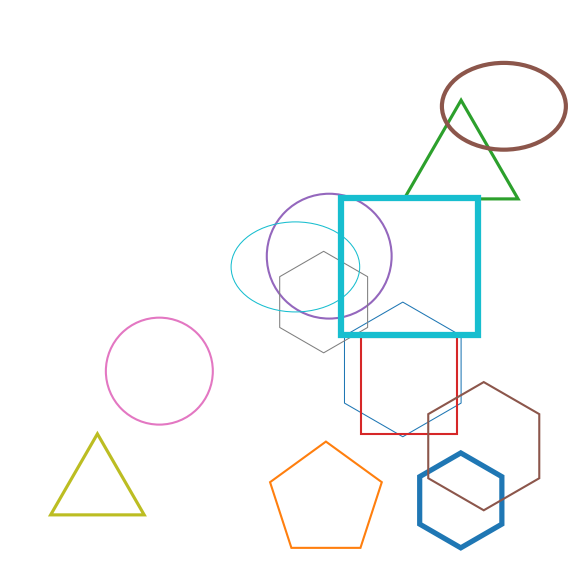[{"shape": "hexagon", "thickness": 2.5, "radius": 0.41, "center": [0.798, 0.133]}, {"shape": "hexagon", "thickness": 0.5, "radius": 0.58, "center": [0.697, 0.359]}, {"shape": "pentagon", "thickness": 1, "radius": 0.51, "center": [0.564, 0.133]}, {"shape": "triangle", "thickness": 1.5, "radius": 0.57, "center": [0.798, 0.712]}, {"shape": "square", "thickness": 1, "radius": 0.42, "center": [0.708, 0.332]}, {"shape": "circle", "thickness": 1, "radius": 0.54, "center": [0.57, 0.556]}, {"shape": "oval", "thickness": 2, "radius": 0.54, "center": [0.873, 0.815]}, {"shape": "hexagon", "thickness": 1, "radius": 0.56, "center": [0.838, 0.227]}, {"shape": "circle", "thickness": 1, "radius": 0.46, "center": [0.276, 0.356]}, {"shape": "hexagon", "thickness": 0.5, "radius": 0.44, "center": [0.56, 0.476]}, {"shape": "triangle", "thickness": 1.5, "radius": 0.47, "center": [0.169, 0.154]}, {"shape": "oval", "thickness": 0.5, "radius": 0.56, "center": [0.512, 0.537]}, {"shape": "square", "thickness": 3, "radius": 0.59, "center": [0.709, 0.538]}]